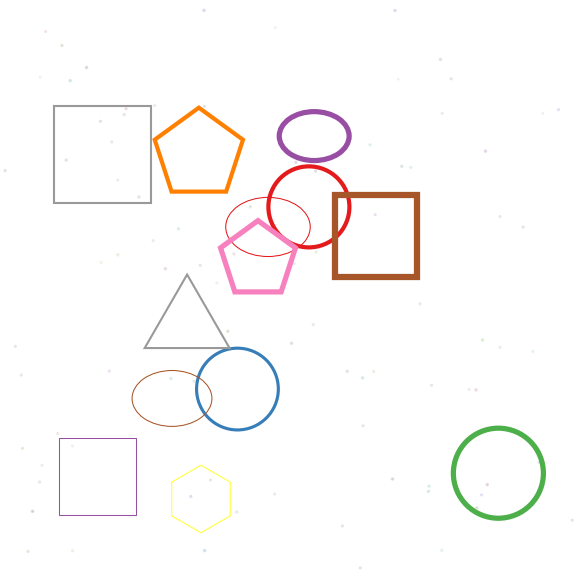[{"shape": "circle", "thickness": 2, "radius": 0.35, "center": [0.535, 0.641]}, {"shape": "oval", "thickness": 0.5, "radius": 0.37, "center": [0.464, 0.606]}, {"shape": "circle", "thickness": 1.5, "radius": 0.35, "center": [0.411, 0.325]}, {"shape": "circle", "thickness": 2.5, "radius": 0.39, "center": [0.863, 0.18]}, {"shape": "oval", "thickness": 2.5, "radius": 0.3, "center": [0.544, 0.763]}, {"shape": "square", "thickness": 0.5, "radius": 0.33, "center": [0.168, 0.173]}, {"shape": "pentagon", "thickness": 2, "radius": 0.4, "center": [0.344, 0.732]}, {"shape": "hexagon", "thickness": 0.5, "radius": 0.29, "center": [0.348, 0.135]}, {"shape": "square", "thickness": 3, "radius": 0.36, "center": [0.651, 0.59]}, {"shape": "oval", "thickness": 0.5, "radius": 0.35, "center": [0.298, 0.309]}, {"shape": "pentagon", "thickness": 2.5, "radius": 0.34, "center": [0.447, 0.549]}, {"shape": "square", "thickness": 1, "radius": 0.42, "center": [0.178, 0.732]}, {"shape": "triangle", "thickness": 1, "radius": 0.42, "center": [0.324, 0.439]}]